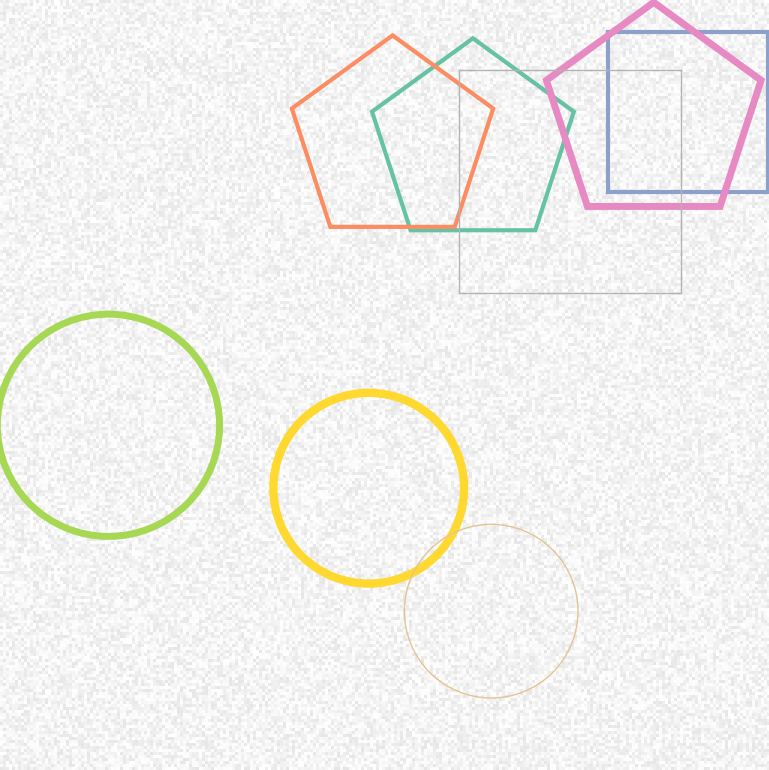[{"shape": "pentagon", "thickness": 1.5, "radius": 0.69, "center": [0.614, 0.812]}, {"shape": "pentagon", "thickness": 1.5, "radius": 0.69, "center": [0.51, 0.817]}, {"shape": "square", "thickness": 1.5, "radius": 0.52, "center": [0.894, 0.854]}, {"shape": "pentagon", "thickness": 2.5, "radius": 0.73, "center": [0.849, 0.85]}, {"shape": "circle", "thickness": 2.5, "radius": 0.72, "center": [0.141, 0.448]}, {"shape": "circle", "thickness": 3, "radius": 0.62, "center": [0.479, 0.366]}, {"shape": "circle", "thickness": 0.5, "radius": 0.56, "center": [0.638, 0.206]}, {"shape": "square", "thickness": 0.5, "radius": 0.72, "center": [0.74, 0.764]}]